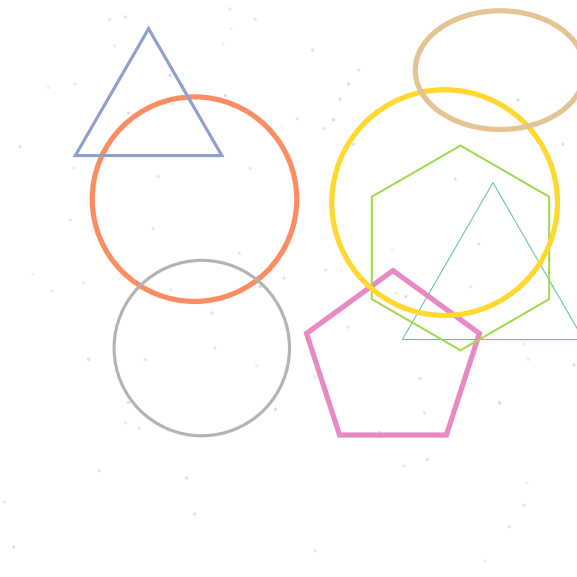[{"shape": "triangle", "thickness": 0.5, "radius": 0.91, "center": [0.854, 0.502]}, {"shape": "circle", "thickness": 2.5, "radius": 0.89, "center": [0.337, 0.654]}, {"shape": "triangle", "thickness": 1.5, "radius": 0.73, "center": [0.257, 0.803]}, {"shape": "pentagon", "thickness": 2.5, "radius": 0.79, "center": [0.681, 0.373]}, {"shape": "hexagon", "thickness": 1, "radius": 0.89, "center": [0.797, 0.57]}, {"shape": "circle", "thickness": 2.5, "radius": 0.98, "center": [0.77, 0.648]}, {"shape": "oval", "thickness": 2.5, "radius": 0.73, "center": [0.866, 0.878]}, {"shape": "circle", "thickness": 1.5, "radius": 0.76, "center": [0.349, 0.396]}]